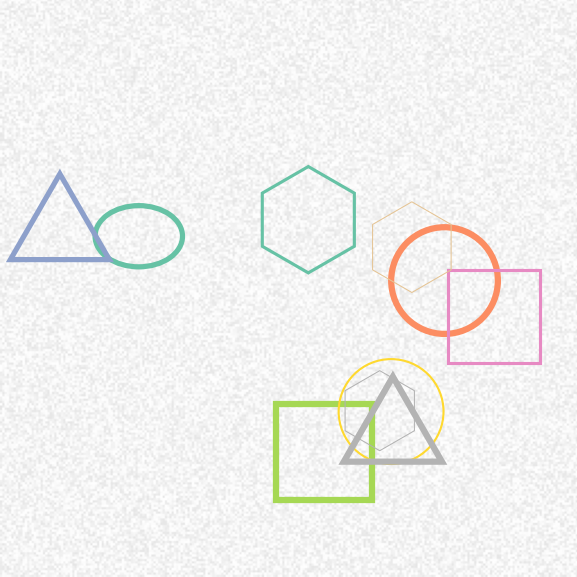[{"shape": "hexagon", "thickness": 1.5, "radius": 0.46, "center": [0.534, 0.619]}, {"shape": "oval", "thickness": 2.5, "radius": 0.38, "center": [0.24, 0.59]}, {"shape": "circle", "thickness": 3, "radius": 0.46, "center": [0.77, 0.513]}, {"shape": "triangle", "thickness": 2.5, "radius": 0.49, "center": [0.104, 0.599]}, {"shape": "square", "thickness": 1.5, "radius": 0.4, "center": [0.855, 0.451]}, {"shape": "square", "thickness": 3, "radius": 0.41, "center": [0.561, 0.216]}, {"shape": "circle", "thickness": 1, "radius": 0.45, "center": [0.677, 0.287]}, {"shape": "hexagon", "thickness": 0.5, "radius": 0.39, "center": [0.713, 0.571]}, {"shape": "triangle", "thickness": 3, "radius": 0.49, "center": [0.68, 0.249]}, {"shape": "hexagon", "thickness": 0.5, "radius": 0.35, "center": [0.658, 0.288]}]